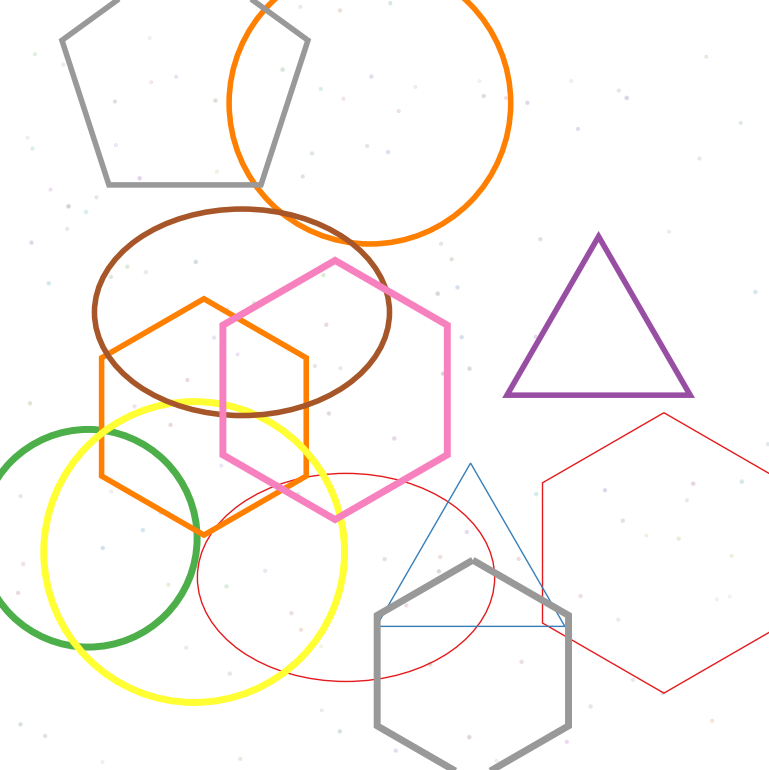[{"shape": "hexagon", "thickness": 0.5, "radius": 0.91, "center": [0.862, 0.282]}, {"shape": "oval", "thickness": 0.5, "radius": 0.97, "center": [0.449, 0.25]}, {"shape": "triangle", "thickness": 0.5, "radius": 0.71, "center": [0.611, 0.257]}, {"shape": "circle", "thickness": 2.5, "radius": 0.71, "center": [0.115, 0.301]}, {"shape": "triangle", "thickness": 2, "radius": 0.69, "center": [0.777, 0.555]}, {"shape": "hexagon", "thickness": 2, "radius": 0.77, "center": [0.265, 0.459]}, {"shape": "circle", "thickness": 2, "radius": 0.91, "center": [0.48, 0.866]}, {"shape": "circle", "thickness": 2.5, "radius": 0.98, "center": [0.252, 0.283]}, {"shape": "oval", "thickness": 2, "radius": 0.96, "center": [0.314, 0.594]}, {"shape": "hexagon", "thickness": 2.5, "radius": 0.84, "center": [0.435, 0.494]}, {"shape": "hexagon", "thickness": 2.5, "radius": 0.72, "center": [0.614, 0.129]}, {"shape": "pentagon", "thickness": 2, "radius": 0.84, "center": [0.24, 0.896]}]